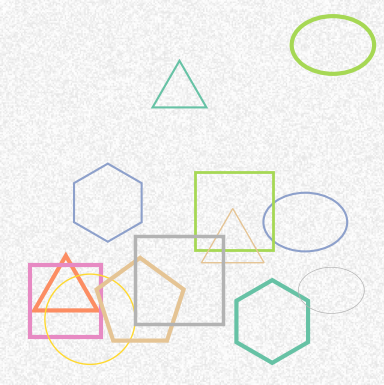[{"shape": "triangle", "thickness": 1.5, "radius": 0.4, "center": [0.466, 0.761]}, {"shape": "hexagon", "thickness": 3, "radius": 0.54, "center": [0.707, 0.165]}, {"shape": "triangle", "thickness": 3, "radius": 0.47, "center": [0.171, 0.241]}, {"shape": "oval", "thickness": 1.5, "radius": 0.54, "center": [0.793, 0.423]}, {"shape": "hexagon", "thickness": 1.5, "radius": 0.51, "center": [0.28, 0.474]}, {"shape": "square", "thickness": 3, "radius": 0.46, "center": [0.171, 0.218]}, {"shape": "oval", "thickness": 3, "radius": 0.54, "center": [0.865, 0.883]}, {"shape": "square", "thickness": 2, "radius": 0.51, "center": [0.608, 0.453]}, {"shape": "circle", "thickness": 1, "radius": 0.59, "center": [0.234, 0.171]}, {"shape": "triangle", "thickness": 1, "radius": 0.47, "center": [0.605, 0.365]}, {"shape": "pentagon", "thickness": 3, "radius": 0.59, "center": [0.364, 0.211]}, {"shape": "square", "thickness": 2.5, "radius": 0.57, "center": [0.465, 0.273]}, {"shape": "oval", "thickness": 0.5, "radius": 0.43, "center": [0.861, 0.246]}]